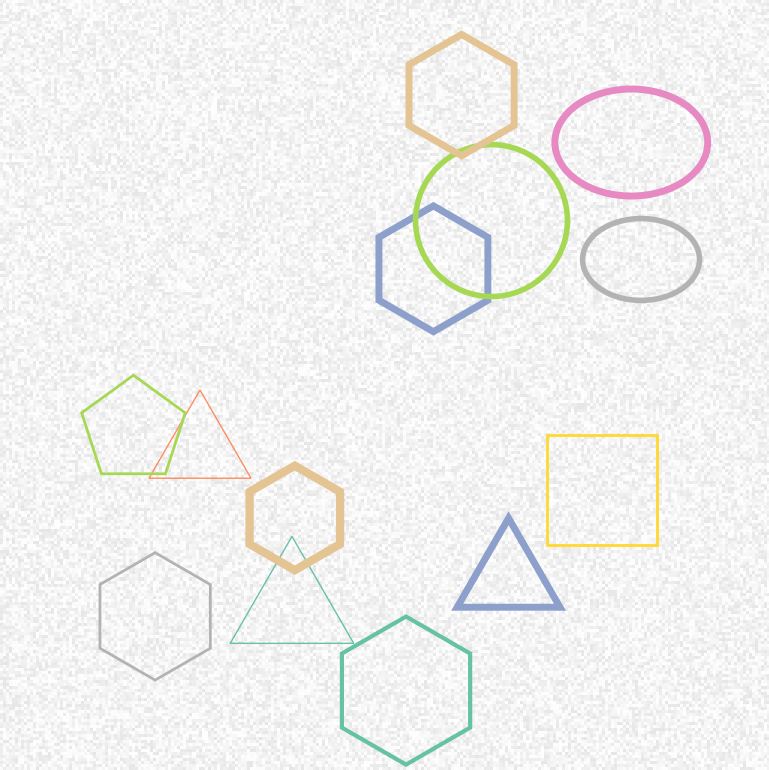[{"shape": "triangle", "thickness": 0.5, "radius": 0.46, "center": [0.379, 0.211]}, {"shape": "hexagon", "thickness": 1.5, "radius": 0.48, "center": [0.527, 0.103]}, {"shape": "triangle", "thickness": 0.5, "radius": 0.38, "center": [0.26, 0.417]}, {"shape": "hexagon", "thickness": 2.5, "radius": 0.41, "center": [0.563, 0.651]}, {"shape": "triangle", "thickness": 2.5, "radius": 0.39, "center": [0.66, 0.25]}, {"shape": "oval", "thickness": 2.5, "radius": 0.5, "center": [0.82, 0.815]}, {"shape": "pentagon", "thickness": 1, "radius": 0.35, "center": [0.173, 0.442]}, {"shape": "circle", "thickness": 2, "radius": 0.49, "center": [0.638, 0.714]}, {"shape": "square", "thickness": 1, "radius": 0.36, "center": [0.782, 0.364]}, {"shape": "hexagon", "thickness": 3, "radius": 0.34, "center": [0.383, 0.327]}, {"shape": "hexagon", "thickness": 2.5, "radius": 0.39, "center": [0.599, 0.876]}, {"shape": "hexagon", "thickness": 1, "radius": 0.41, "center": [0.201, 0.199]}, {"shape": "oval", "thickness": 2, "radius": 0.38, "center": [0.833, 0.663]}]